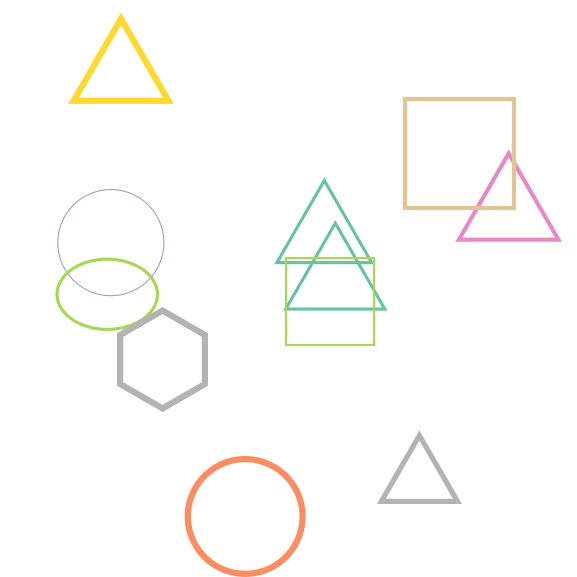[{"shape": "triangle", "thickness": 1.5, "radius": 0.5, "center": [0.581, 0.514]}, {"shape": "triangle", "thickness": 1.5, "radius": 0.47, "center": [0.562, 0.592]}, {"shape": "circle", "thickness": 3, "radius": 0.5, "center": [0.425, 0.105]}, {"shape": "circle", "thickness": 0.5, "radius": 0.46, "center": [0.192, 0.579]}, {"shape": "triangle", "thickness": 2, "radius": 0.5, "center": [0.881, 0.634]}, {"shape": "square", "thickness": 1, "radius": 0.38, "center": [0.571, 0.477]}, {"shape": "oval", "thickness": 1.5, "radius": 0.43, "center": [0.186, 0.49]}, {"shape": "triangle", "thickness": 3, "radius": 0.47, "center": [0.21, 0.872]}, {"shape": "square", "thickness": 2, "radius": 0.47, "center": [0.796, 0.734]}, {"shape": "triangle", "thickness": 2.5, "radius": 0.38, "center": [0.726, 0.169]}, {"shape": "hexagon", "thickness": 3, "radius": 0.42, "center": [0.281, 0.377]}]